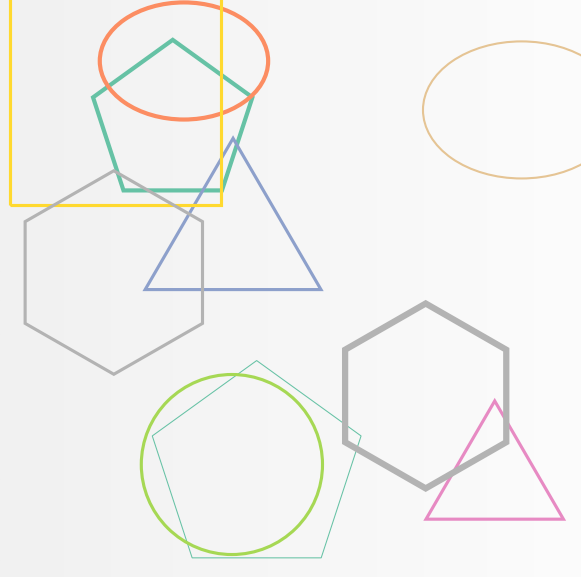[{"shape": "pentagon", "thickness": 0.5, "radius": 0.94, "center": [0.442, 0.186]}, {"shape": "pentagon", "thickness": 2, "radius": 0.72, "center": [0.297, 0.786]}, {"shape": "oval", "thickness": 2, "radius": 0.72, "center": [0.317, 0.894]}, {"shape": "triangle", "thickness": 1.5, "radius": 0.87, "center": [0.401, 0.585]}, {"shape": "triangle", "thickness": 1.5, "radius": 0.68, "center": [0.851, 0.168]}, {"shape": "circle", "thickness": 1.5, "radius": 0.78, "center": [0.399, 0.195]}, {"shape": "square", "thickness": 1.5, "radius": 0.91, "center": [0.198, 0.826]}, {"shape": "oval", "thickness": 1, "radius": 0.85, "center": [0.897, 0.809]}, {"shape": "hexagon", "thickness": 3, "radius": 0.8, "center": [0.732, 0.314]}, {"shape": "hexagon", "thickness": 1.5, "radius": 0.88, "center": [0.196, 0.527]}]